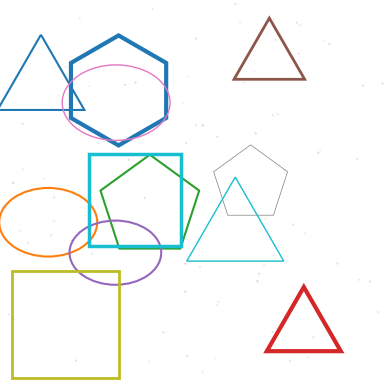[{"shape": "triangle", "thickness": 1.5, "radius": 0.65, "center": [0.106, 0.78]}, {"shape": "hexagon", "thickness": 3, "radius": 0.71, "center": [0.308, 0.765]}, {"shape": "oval", "thickness": 1.5, "radius": 0.64, "center": [0.125, 0.423]}, {"shape": "pentagon", "thickness": 1.5, "radius": 0.67, "center": [0.389, 0.463]}, {"shape": "triangle", "thickness": 3, "radius": 0.56, "center": [0.789, 0.143]}, {"shape": "oval", "thickness": 1.5, "radius": 0.6, "center": [0.3, 0.344]}, {"shape": "triangle", "thickness": 2, "radius": 0.53, "center": [0.7, 0.847]}, {"shape": "oval", "thickness": 1, "radius": 0.7, "center": [0.302, 0.733]}, {"shape": "pentagon", "thickness": 0.5, "radius": 0.5, "center": [0.651, 0.523]}, {"shape": "square", "thickness": 2, "radius": 0.7, "center": [0.17, 0.158]}, {"shape": "triangle", "thickness": 1, "radius": 0.73, "center": [0.611, 0.395]}, {"shape": "square", "thickness": 2.5, "radius": 0.6, "center": [0.35, 0.481]}]